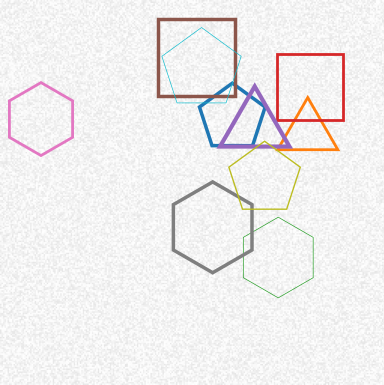[{"shape": "pentagon", "thickness": 2.5, "radius": 0.45, "center": [0.603, 0.694]}, {"shape": "triangle", "thickness": 2, "radius": 0.45, "center": [0.799, 0.656]}, {"shape": "hexagon", "thickness": 0.5, "radius": 0.52, "center": [0.723, 0.331]}, {"shape": "square", "thickness": 2, "radius": 0.43, "center": [0.805, 0.775]}, {"shape": "triangle", "thickness": 3, "radius": 0.52, "center": [0.662, 0.671]}, {"shape": "square", "thickness": 2.5, "radius": 0.5, "center": [0.509, 0.85]}, {"shape": "hexagon", "thickness": 2, "radius": 0.47, "center": [0.106, 0.691]}, {"shape": "hexagon", "thickness": 2.5, "radius": 0.59, "center": [0.552, 0.41]}, {"shape": "pentagon", "thickness": 1, "radius": 0.49, "center": [0.687, 0.536]}, {"shape": "pentagon", "thickness": 0.5, "radius": 0.54, "center": [0.523, 0.82]}]